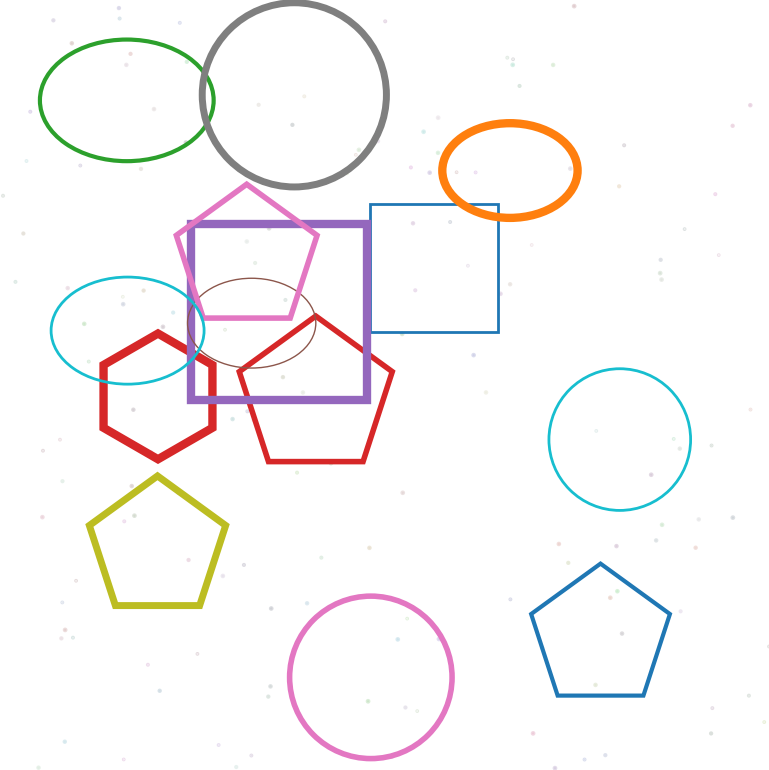[{"shape": "pentagon", "thickness": 1.5, "radius": 0.47, "center": [0.78, 0.173]}, {"shape": "square", "thickness": 1, "radius": 0.41, "center": [0.563, 0.652]}, {"shape": "oval", "thickness": 3, "radius": 0.44, "center": [0.662, 0.779]}, {"shape": "oval", "thickness": 1.5, "radius": 0.56, "center": [0.165, 0.87]}, {"shape": "pentagon", "thickness": 2, "radius": 0.52, "center": [0.41, 0.485]}, {"shape": "hexagon", "thickness": 3, "radius": 0.41, "center": [0.205, 0.485]}, {"shape": "square", "thickness": 3, "radius": 0.57, "center": [0.362, 0.595]}, {"shape": "oval", "thickness": 0.5, "radius": 0.42, "center": [0.327, 0.58]}, {"shape": "circle", "thickness": 2, "radius": 0.53, "center": [0.482, 0.12]}, {"shape": "pentagon", "thickness": 2, "radius": 0.48, "center": [0.32, 0.665]}, {"shape": "circle", "thickness": 2.5, "radius": 0.6, "center": [0.382, 0.877]}, {"shape": "pentagon", "thickness": 2.5, "radius": 0.47, "center": [0.205, 0.289]}, {"shape": "oval", "thickness": 1, "radius": 0.5, "center": [0.166, 0.571]}, {"shape": "circle", "thickness": 1, "radius": 0.46, "center": [0.805, 0.429]}]